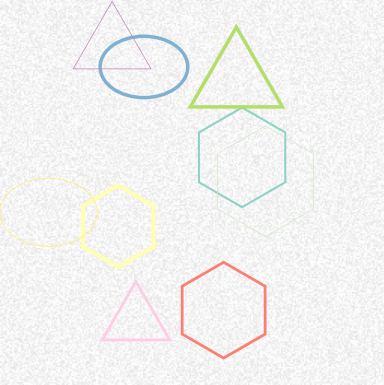[{"shape": "hexagon", "thickness": 1.5, "radius": 0.65, "center": [0.629, 0.591]}, {"shape": "hexagon", "thickness": 3, "radius": 0.53, "center": [0.307, 0.412]}, {"shape": "hexagon", "thickness": 2, "radius": 0.62, "center": [0.581, 0.194]}, {"shape": "oval", "thickness": 2.5, "radius": 0.57, "center": [0.374, 0.826]}, {"shape": "triangle", "thickness": 2.5, "radius": 0.69, "center": [0.614, 0.791]}, {"shape": "triangle", "thickness": 2, "radius": 0.51, "center": [0.353, 0.168]}, {"shape": "triangle", "thickness": 0.5, "radius": 0.58, "center": [0.291, 0.879]}, {"shape": "hexagon", "thickness": 0.5, "radius": 0.72, "center": [0.689, 0.529]}, {"shape": "oval", "thickness": 0.5, "radius": 0.63, "center": [0.126, 0.449]}]